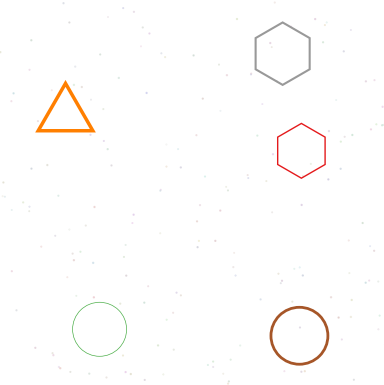[{"shape": "hexagon", "thickness": 1, "radius": 0.36, "center": [0.783, 0.608]}, {"shape": "circle", "thickness": 0.5, "radius": 0.35, "center": [0.259, 0.145]}, {"shape": "triangle", "thickness": 2.5, "radius": 0.41, "center": [0.17, 0.701]}, {"shape": "circle", "thickness": 2, "radius": 0.37, "center": [0.778, 0.128]}, {"shape": "hexagon", "thickness": 1.5, "radius": 0.41, "center": [0.734, 0.861]}]